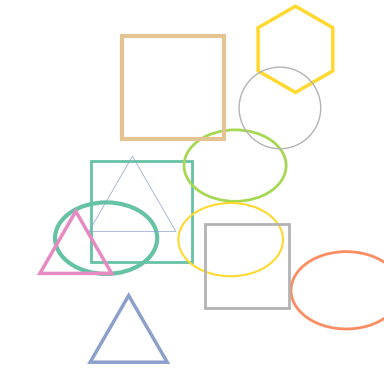[{"shape": "square", "thickness": 2, "radius": 0.66, "center": [0.368, 0.451]}, {"shape": "oval", "thickness": 3, "radius": 0.66, "center": [0.276, 0.381]}, {"shape": "oval", "thickness": 2, "radius": 0.72, "center": [0.899, 0.246]}, {"shape": "triangle", "thickness": 2.5, "radius": 0.58, "center": [0.334, 0.117]}, {"shape": "triangle", "thickness": 0.5, "radius": 0.65, "center": [0.344, 0.464]}, {"shape": "triangle", "thickness": 2.5, "radius": 0.54, "center": [0.197, 0.344]}, {"shape": "oval", "thickness": 2, "radius": 0.66, "center": [0.611, 0.57]}, {"shape": "oval", "thickness": 1.5, "radius": 0.68, "center": [0.599, 0.378]}, {"shape": "hexagon", "thickness": 2.5, "radius": 0.56, "center": [0.767, 0.872]}, {"shape": "square", "thickness": 3, "radius": 0.66, "center": [0.449, 0.773]}, {"shape": "circle", "thickness": 1, "radius": 0.53, "center": [0.727, 0.72]}, {"shape": "square", "thickness": 2, "radius": 0.55, "center": [0.641, 0.309]}]